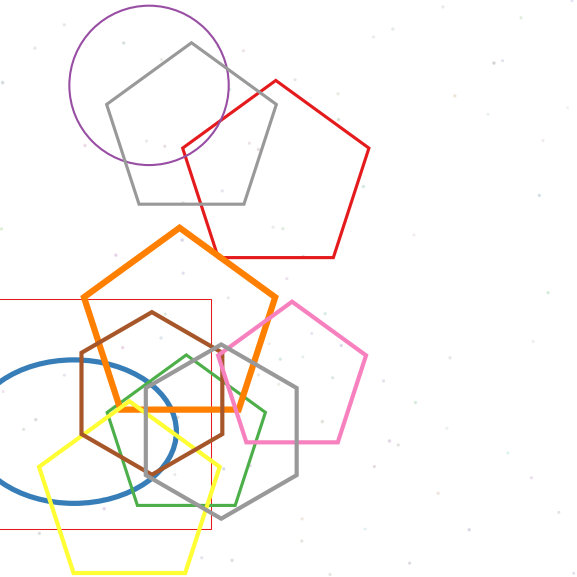[{"shape": "pentagon", "thickness": 1.5, "radius": 0.85, "center": [0.478, 0.69]}, {"shape": "square", "thickness": 0.5, "radius": 0.99, "center": [0.167, 0.282]}, {"shape": "oval", "thickness": 2.5, "radius": 0.89, "center": [0.128, 0.252]}, {"shape": "pentagon", "thickness": 1.5, "radius": 0.72, "center": [0.323, 0.24]}, {"shape": "circle", "thickness": 1, "radius": 0.69, "center": [0.258, 0.851]}, {"shape": "pentagon", "thickness": 3, "radius": 0.87, "center": [0.311, 0.431]}, {"shape": "pentagon", "thickness": 2, "radius": 0.82, "center": [0.224, 0.14]}, {"shape": "hexagon", "thickness": 2, "radius": 0.7, "center": [0.263, 0.318]}, {"shape": "pentagon", "thickness": 2, "radius": 0.67, "center": [0.506, 0.342]}, {"shape": "pentagon", "thickness": 1.5, "radius": 0.77, "center": [0.332, 0.771]}, {"shape": "hexagon", "thickness": 2, "radius": 0.75, "center": [0.383, 0.252]}]